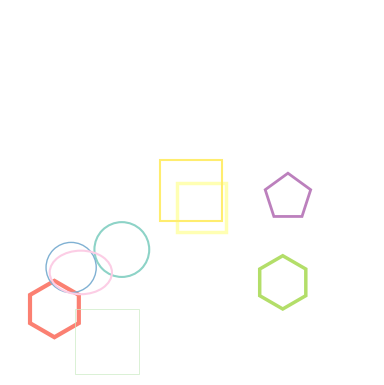[{"shape": "circle", "thickness": 1.5, "radius": 0.36, "center": [0.316, 0.352]}, {"shape": "square", "thickness": 2.5, "radius": 0.32, "center": [0.523, 0.461]}, {"shape": "hexagon", "thickness": 3, "radius": 0.37, "center": [0.141, 0.197]}, {"shape": "circle", "thickness": 1, "radius": 0.33, "center": [0.185, 0.305]}, {"shape": "hexagon", "thickness": 2.5, "radius": 0.35, "center": [0.734, 0.267]}, {"shape": "oval", "thickness": 1.5, "radius": 0.4, "center": [0.21, 0.292]}, {"shape": "pentagon", "thickness": 2, "radius": 0.31, "center": [0.748, 0.488]}, {"shape": "square", "thickness": 0.5, "radius": 0.42, "center": [0.278, 0.113]}, {"shape": "square", "thickness": 1.5, "radius": 0.4, "center": [0.496, 0.505]}]